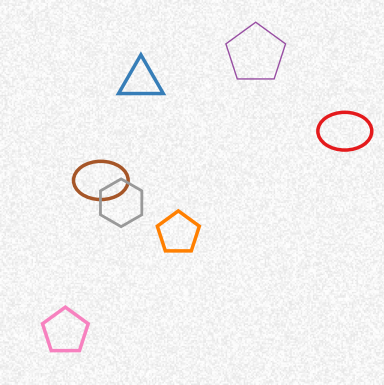[{"shape": "oval", "thickness": 2.5, "radius": 0.35, "center": [0.896, 0.659]}, {"shape": "triangle", "thickness": 2.5, "radius": 0.34, "center": [0.366, 0.791]}, {"shape": "pentagon", "thickness": 1, "radius": 0.41, "center": [0.664, 0.861]}, {"shape": "pentagon", "thickness": 2.5, "radius": 0.29, "center": [0.463, 0.395]}, {"shape": "oval", "thickness": 2.5, "radius": 0.35, "center": [0.262, 0.531]}, {"shape": "pentagon", "thickness": 2.5, "radius": 0.31, "center": [0.17, 0.14]}, {"shape": "hexagon", "thickness": 2, "radius": 0.31, "center": [0.315, 0.473]}]